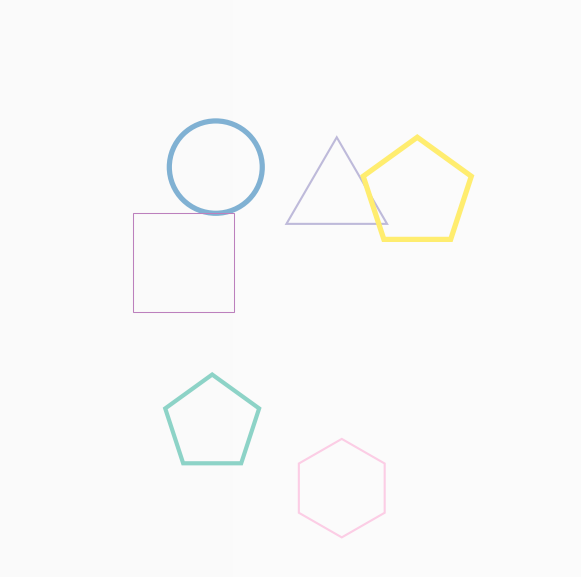[{"shape": "pentagon", "thickness": 2, "radius": 0.42, "center": [0.365, 0.266]}, {"shape": "triangle", "thickness": 1, "radius": 0.5, "center": [0.579, 0.661]}, {"shape": "circle", "thickness": 2.5, "radius": 0.4, "center": [0.371, 0.71]}, {"shape": "hexagon", "thickness": 1, "radius": 0.43, "center": [0.588, 0.154]}, {"shape": "square", "thickness": 0.5, "radius": 0.43, "center": [0.315, 0.545]}, {"shape": "pentagon", "thickness": 2.5, "radius": 0.49, "center": [0.718, 0.664]}]